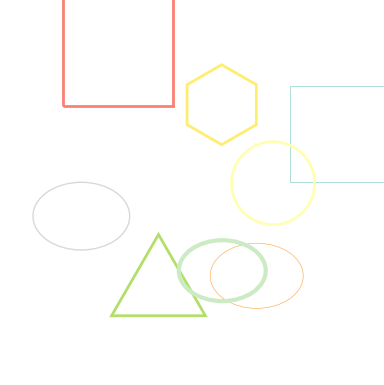[{"shape": "square", "thickness": 0.5, "radius": 0.62, "center": [0.879, 0.651]}, {"shape": "circle", "thickness": 2, "radius": 0.54, "center": [0.709, 0.524]}, {"shape": "square", "thickness": 2, "radius": 0.71, "center": [0.307, 0.868]}, {"shape": "oval", "thickness": 0.5, "radius": 0.6, "center": [0.667, 0.284]}, {"shape": "triangle", "thickness": 2, "radius": 0.7, "center": [0.412, 0.25]}, {"shape": "oval", "thickness": 1, "radius": 0.63, "center": [0.211, 0.439]}, {"shape": "oval", "thickness": 3, "radius": 0.56, "center": [0.577, 0.297]}, {"shape": "hexagon", "thickness": 2, "radius": 0.52, "center": [0.576, 0.728]}]